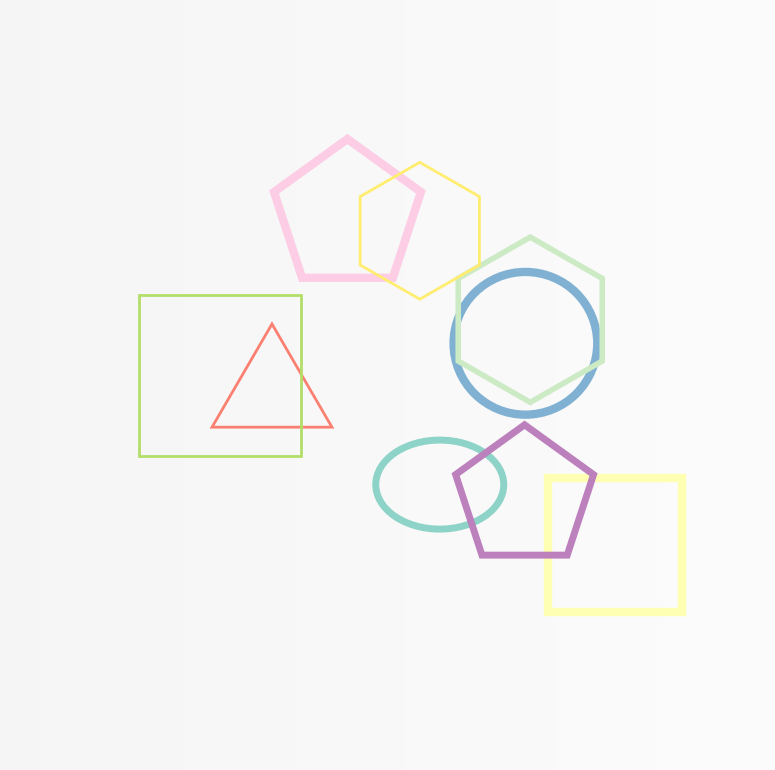[{"shape": "oval", "thickness": 2.5, "radius": 0.41, "center": [0.567, 0.371]}, {"shape": "square", "thickness": 3, "radius": 0.43, "center": [0.794, 0.292]}, {"shape": "triangle", "thickness": 1, "radius": 0.45, "center": [0.351, 0.49]}, {"shape": "circle", "thickness": 3, "radius": 0.46, "center": [0.678, 0.554]}, {"shape": "square", "thickness": 1, "radius": 0.52, "center": [0.283, 0.512]}, {"shape": "pentagon", "thickness": 3, "radius": 0.5, "center": [0.448, 0.72]}, {"shape": "pentagon", "thickness": 2.5, "radius": 0.47, "center": [0.677, 0.355]}, {"shape": "hexagon", "thickness": 2, "radius": 0.54, "center": [0.684, 0.585]}, {"shape": "hexagon", "thickness": 1, "radius": 0.44, "center": [0.542, 0.7]}]